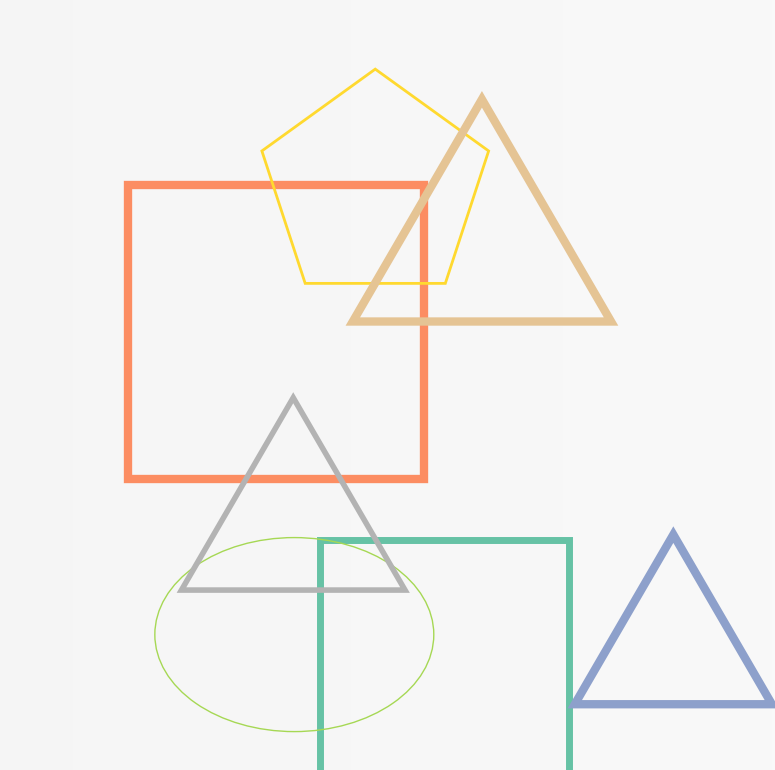[{"shape": "square", "thickness": 2.5, "radius": 0.8, "center": [0.574, 0.138]}, {"shape": "square", "thickness": 3, "radius": 0.95, "center": [0.356, 0.569]}, {"shape": "triangle", "thickness": 3, "radius": 0.73, "center": [0.869, 0.159]}, {"shape": "oval", "thickness": 0.5, "radius": 0.9, "center": [0.38, 0.176]}, {"shape": "pentagon", "thickness": 1, "radius": 0.77, "center": [0.484, 0.756]}, {"shape": "triangle", "thickness": 3, "radius": 0.96, "center": [0.622, 0.679]}, {"shape": "triangle", "thickness": 2, "radius": 0.83, "center": [0.378, 0.317]}]